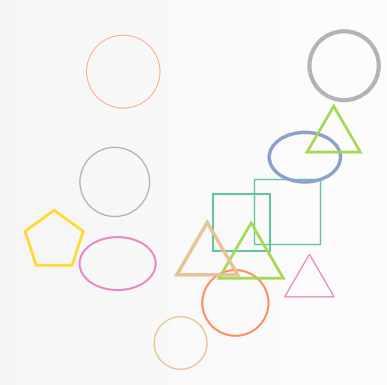[{"shape": "square", "thickness": 1.5, "radius": 0.37, "center": [0.623, 0.423]}, {"shape": "square", "thickness": 1, "radius": 0.42, "center": [0.74, 0.451]}, {"shape": "circle", "thickness": 0.5, "radius": 0.47, "center": [0.318, 0.814]}, {"shape": "circle", "thickness": 1.5, "radius": 0.43, "center": [0.607, 0.213]}, {"shape": "oval", "thickness": 2.5, "radius": 0.46, "center": [0.787, 0.592]}, {"shape": "oval", "thickness": 1.5, "radius": 0.49, "center": [0.304, 0.315]}, {"shape": "triangle", "thickness": 1, "radius": 0.37, "center": [0.798, 0.266]}, {"shape": "triangle", "thickness": 2, "radius": 0.48, "center": [0.648, 0.325]}, {"shape": "triangle", "thickness": 2, "radius": 0.4, "center": [0.861, 0.645]}, {"shape": "pentagon", "thickness": 2, "radius": 0.39, "center": [0.14, 0.375]}, {"shape": "triangle", "thickness": 2.5, "radius": 0.45, "center": [0.535, 0.332]}, {"shape": "circle", "thickness": 1, "radius": 0.34, "center": [0.466, 0.109]}, {"shape": "circle", "thickness": 3, "radius": 0.45, "center": [0.888, 0.829]}, {"shape": "circle", "thickness": 1, "radius": 0.45, "center": [0.296, 0.527]}]